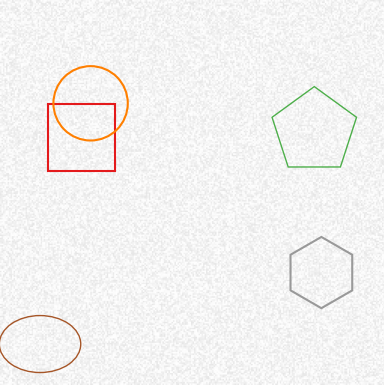[{"shape": "square", "thickness": 1.5, "radius": 0.44, "center": [0.212, 0.642]}, {"shape": "pentagon", "thickness": 1, "radius": 0.58, "center": [0.816, 0.66]}, {"shape": "circle", "thickness": 1.5, "radius": 0.48, "center": [0.235, 0.732]}, {"shape": "oval", "thickness": 1, "radius": 0.53, "center": [0.104, 0.106]}, {"shape": "hexagon", "thickness": 1.5, "radius": 0.46, "center": [0.835, 0.292]}]